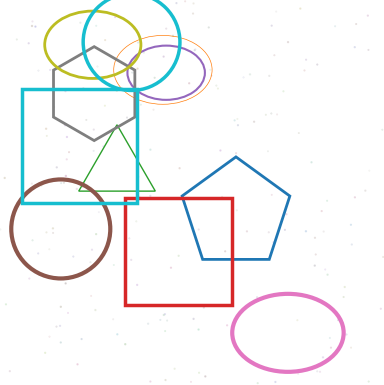[{"shape": "pentagon", "thickness": 2, "radius": 0.74, "center": [0.613, 0.445]}, {"shape": "oval", "thickness": 0.5, "radius": 0.64, "center": [0.423, 0.819]}, {"shape": "triangle", "thickness": 1, "radius": 0.57, "center": [0.304, 0.561]}, {"shape": "square", "thickness": 2.5, "radius": 0.69, "center": [0.463, 0.346]}, {"shape": "oval", "thickness": 1.5, "radius": 0.5, "center": [0.432, 0.811]}, {"shape": "circle", "thickness": 3, "radius": 0.64, "center": [0.158, 0.405]}, {"shape": "oval", "thickness": 3, "radius": 0.72, "center": [0.748, 0.135]}, {"shape": "hexagon", "thickness": 2, "radius": 0.61, "center": [0.245, 0.757]}, {"shape": "oval", "thickness": 2, "radius": 0.62, "center": [0.241, 0.884]}, {"shape": "square", "thickness": 2.5, "radius": 0.75, "center": [0.207, 0.621]}, {"shape": "circle", "thickness": 2.5, "radius": 0.63, "center": [0.342, 0.891]}]